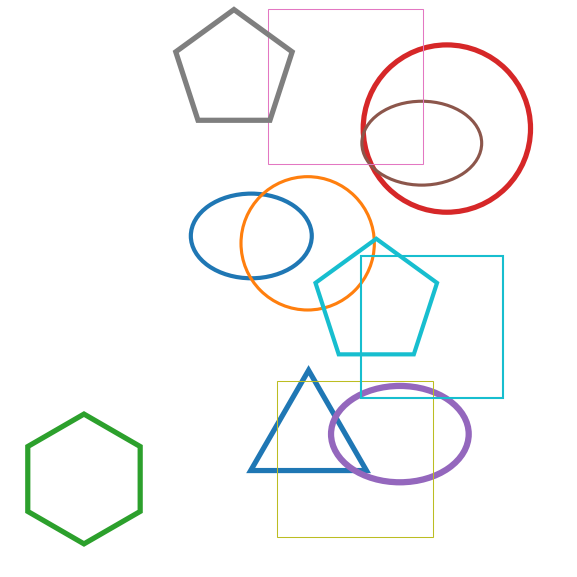[{"shape": "triangle", "thickness": 2.5, "radius": 0.58, "center": [0.534, 0.242]}, {"shape": "oval", "thickness": 2, "radius": 0.52, "center": [0.435, 0.591]}, {"shape": "circle", "thickness": 1.5, "radius": 0.58, "center": [0.533, 0.578]}, {"shape": "hexagon", "thickness": 2.5, "radius": 0.56, "center": [0.145, 0.17]}, {"shape": "circle", "thickness": 2.5, "radius": 0.72, "center": [0.774, 0.777]}, {"shape": "oval", "thickness": 3, "radius": 0.6, "center": [0.692, 0.247]}, {"shape": "oval", "thickness": 1.5, "radius": 0.52, "center": [0.73, 0.751]}, {"shape": "square", "thickness": 0.5, "radius": 0.67, "center": [0.598, 0.85]}, {"shape": "pentagon", "thickness": 2.5, "radius": 0.53, "center": [0.405, 0.877]}, {"shape": "square", "thickness": 0.5, "radius": 0.68, "center": [0.615, 0.204]}, {"shape": "square", "thickness": 1, "radius": 0.62, "center": [0.748, 0.433]}, {"shape": "pentagon", "thickness": 2, "radius": 0.55, "center": [0.652, 0.475]}]